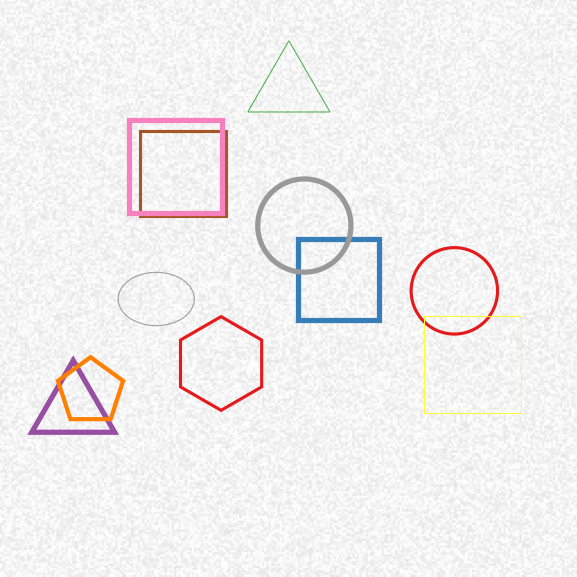[{"shape": "circle", "thickness": 1.5, "radius": 0.37, "center": [0.787, 0.496]}, {"shape": "hexagon", "thickness": 1.5, "radius": 0.41, "center": [0.383, 0.37]}, {"shape": "square", "thickness": 2.5, "radius": 0.35, "center": [0.586, 0.516]}, {"shape": "triangle", "thickness": 0.5, "radius": 0.41, "center": [0.5, 0.846]}, {"shape": "triangle", "thickness": 2.5, "radius": 0.41, "center": [0.127, 0.292]}, {"shape": "pentagon", "thickness": 2, "radius": 0.3, "center": [0.157, 0.321]}, {"shape": "square", "thickness": 0.5, "radius": 0.42, "center": [0.819, 0.368]}, {"shape": "square", "thickness": 1.5, "radius": 0.37, "center": [0.317, 0.698]}, {"shape": "square", "thickness": 2.5, "radius": 0.4, "center": [0.304, 0.711]}, {"shape": "oval", "thickness": 0.5, "radius": 0.33, "center": [0.271, 0.481]}, {"shape": "circle", "thickness": 2.5, "radius": 0.4, "center": [0.527, 0.609]}]